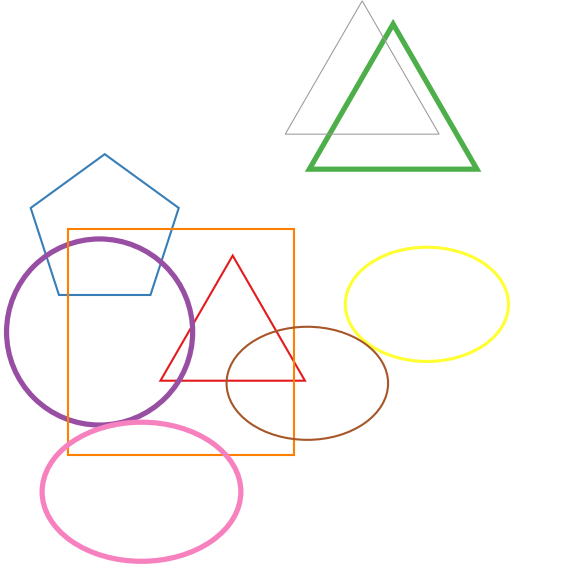[{"shape": "triangle", "thickness": 1, "radius": 0.72, "center": [0.403, 0.412]}, {"shape": "pentagon", "thickness": 1, "radius": 0.67, "center": [0.181, 0.597]}, {"shape": "triangle", "thickness": 2.5, "radius": 0.84, "center": [0.681, 0.79]}, {"shape": "circle", "thickness": 2.5, "radius": 0.81, "center": [0.172, 0.424]}, {"shape": "square", "thickness": 1, "radius": 0.98, "center": [0.313, 0.407]}, {"shape": "oval", "thickness": 1.5, "radius": 0.71, "center": [0.739, 0.472]}, {"shape": "oval", "thickness": 1, "radius": 0.7, "center": [0.532, 0.335]}, {"shape": "oval", "thickness": 2.5, "radius": 0.86, "center": [0.245, 0.148]}, {"shape": "triangle", "thickness": 0.5, "radius": 0.77, "center": [0.627, 0.844]}]